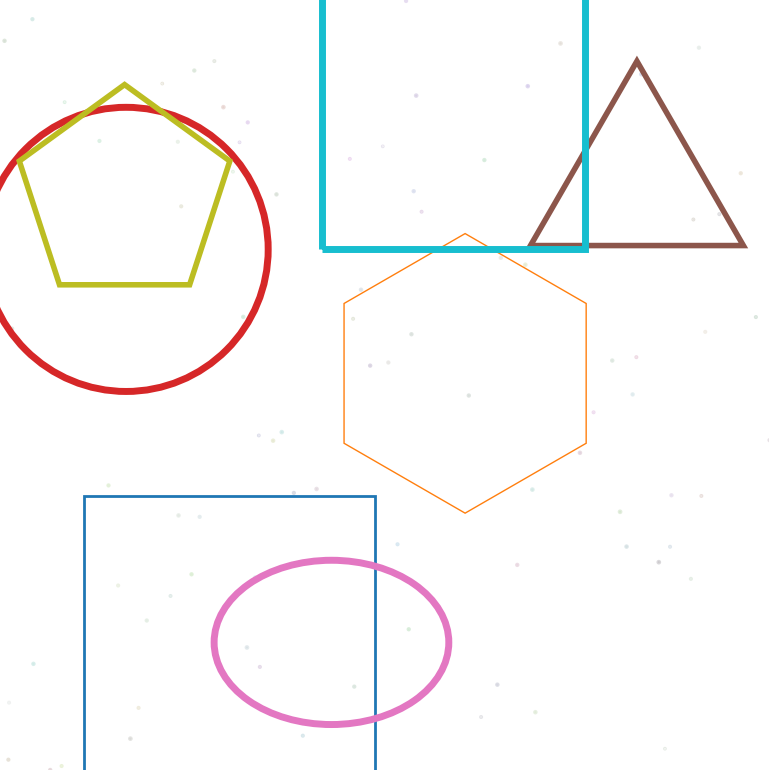[{"shape": "square", "thickness": 1, "radius": 0.94, "center": [0.298, 0.167]}, {"shape": "hexagon", "thickness": 0.5, "radius": 0.91, "center": [0.604, 0.515]}, {"shape": "circle", "thickness": 2.5, "radius": 0.92, "center": [0.164, 0.676]}, {"shape": "triangle", "thickness": 2, "radius": 0.8, "center": [0.827, 0.761]}, {"shape": "oval", "thickness": 2.5, "radius": 0.76, "center": [0.43, 0.166]}, {"shape": "pentagon", "thickness": 2, "radius": 0.72, "center": [0.162, 0.746]}, {"shape": "square", "thickness": 2.5, "radius": 0.86, "center": [0.589, 0.848]}]